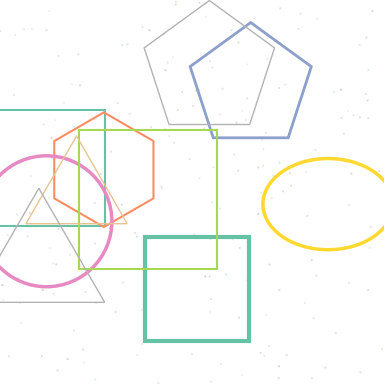[{"shape": "square", "thickness": 3, "radius": 0.68, "center": [0.512, 0.249]}, {"shape": "square", "thickness": 1.5, "radius": 0.76, "center": [0.122, 0.563]}, {"shape": "hexagon", "thickness": 1.5, "radius": 0.74, "center": [0.27, 0.559]}, {"shape": "pentagon", "thickness": 2, "radius": 0.83, "center": [0.651, 0.776]}, {"shape": "circle", "thickness": 2.5, "radius": 0.85, "center": [0.121, 0.425]}, {"shape": "square", "thickness": 1.5, "radius": 0.9, "center": [0.384, 0.481]}, {"shape": "oval", "thickness": 2.5, "radius": 0.85, "center": [0.852, 0.47]}, {"shape": "triangle", "thickness": 1, "radius": 0.76, "center": [0.199, 0.495]}, {"shape": "pentagon", "thickness": 1, "radius": 0.89, "center": [0.544, 0.821]}, {"shape": "triangle", "thickness": 1, "radius": 0.99, "center": [0.101, 0.313]}]